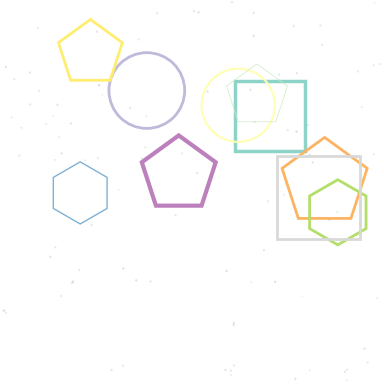[{"shape": "square", "thickness": 2.5, "radius": 0.45, "center": [0.702, 0.698]}, {"shape": "circle", "thickness": 1.5, "radius": 0.48, "center": [0.619, 0.727]}, {"shape": "circle", "thickness": 2, "radius": 0.49, "center": [0.381, 0.765]}, {"shape": "hexagon", "thickness": 1, "radius": 0.4, "center": [0.208, 0.499]}, {"shape": "pentagon", "thickness": 2, "radius": 0.58, "center": [0.843, 0.527]}, {"shape": "hexagon", "thickness": 2, "radius": 0.42, "center": [0.877, 0.449]}, {"shape": "square", "thickness": 2, "radius": 0.54, "center": [0.828, 0.488]}, {"shape": "pentagon", "thickness": 3, "radius": 0.5, "center": [0.464, 0.547]}, {"shape": "pentagon", "thickness": 0.5, "radius": 0.42, "center": [0.667, 0.751]}, {"shape": "pentagon", "thickness": 2, "radius": 0.44, "center": [0.235, 0.862]}]